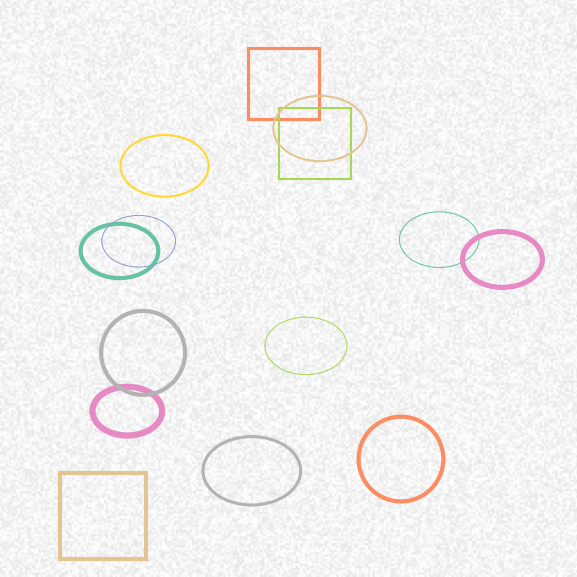[{"shape": "oval", "thickness": 2, "radius": 0.34, "center": [0.207, 0.565]}, {"shape": "oval", "thickness": 0.5, "radius": 0.34, "center": [0.76, 0.584]}, {"shape": "square", "thickness": 1.5, "radius": 0.31, "center": [0.49, 0.855]}, {"shape": "circle", "thickness": 2, "radius": 0.37, "center": [0.694, 0.204]}, {"shape": "oval", "thickness": 0.5, "radius": 0.32, "center": [0.24, 0.581]}, {"shape": "oval", "thickness": 3, "radius": 0.3, "center": [0.22, 0.287]}, {"shape": "oval", "thickness": 2.5, "radius": 0.35, "center": [0.87, 0.55]}, {"shape": "square", "thickness": 1, "radius": 0.31, "center": [0.546, 0.751]}, {"shape": "oval", "thickness": 0.5, "radius": 0.36, "center": [0.53, 0.4]}, {"shape": "oval", "thickness": 1, "radius": 0.38, "center": [0.285, 0.712]}, {"shape": "oval", "thickness": 1, "radius": 0.4, "center": [0.554, 0.776]}, {"shape": "square", "thickness": 2, "radius": 0.37, "center": [0.178, 0.106]}, {"shape": "circle", "thickness": 2, "radius": 0.36, "center": [0.248, 0.388]}, {"shape": "oval", "thickness": 1.5, "radius": 0.42, "center": [0.436, 0.184]}]